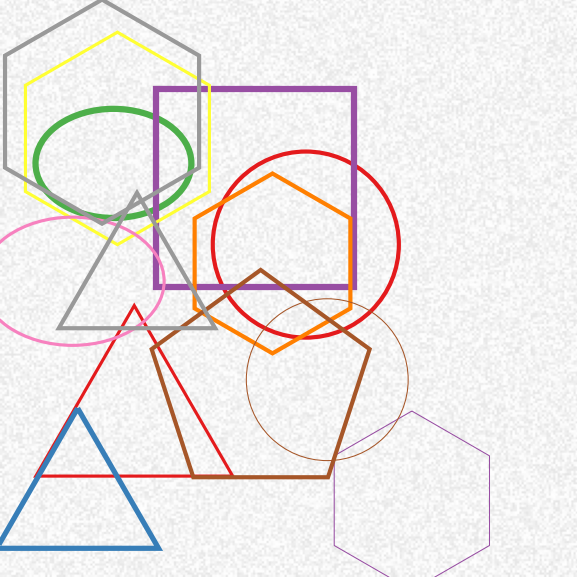[{"shape": "circle", "thickness": 2, "radius": 0.81, "center": [0.53, 0.576]}, {"shape": "triangle", "thickness": 1.5, "radius": 0.98, "center": [0.232, 0.273]}, {"shape": "triangle", "thickness": 2.5, "radius": 0.81, "center": [0.134, 0.131]}, {"shape": "oval", "thickness": 3, "radius": 0.67, "center": [0.196, 0.716]}, {"shape": "hexagon", "thickness": 0.5, "radius": 0.78, "center": [0.713, 0.132]}, {"shape": "square", "thickness": 3, "radius": 0.86, "center": [0.442, 0.673]}, {"shape": "hexagon", "thickness": 2, "radius": 0.78, "center": [0.472, 0.543]}, {"shape": "hexagon", "thickness": 1.5, "radius": 0.92, "center": [0.203, 0.759]}, {"shape": "pentagon", "thickness": 2, "radius": 0.99, "center": [0.451, 0.333]}, {"shape": "circle", "thickness": 0.5, "radius": 0.7, "center": [0.567, 0.342]}, {"shape": "oval", "thickness": 1.5, "radius": 0.79, "center": [0.126, 0.512]}, {"shape": "triangle", "thickness": 2, "radius": 0.78, "center": [0.237, 0.509]}, {"shape": "hexagon", "thickness": 2, "radius": 0.97, "center": [0.177, 0.806]}]